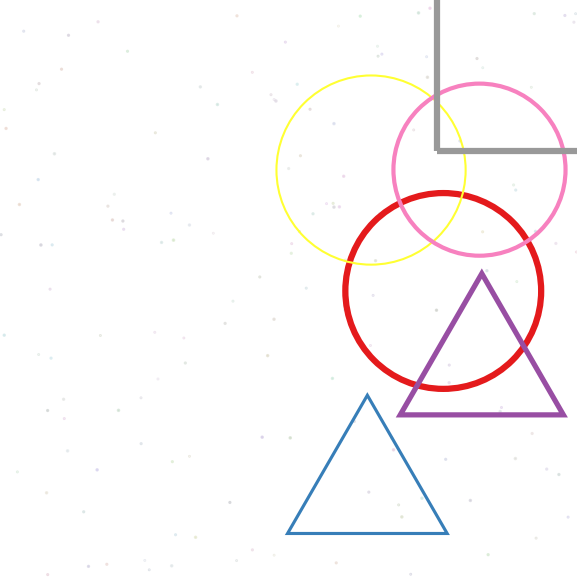[{"shape": "circle", "thickness": 3, "radius": 0.85, "center": [0.768, 0.495]}, {"shape": "triangle", "thickness": 1.5, "radius": 0.8, "center": [0.636, 0.155]}, {"shape": "triangle", "thickness": 2.5, "radius": 0.82, "center": [0.834, 0.362]}, {"shape": "circle", "thickness": 1, "radius": 0.82, "center": [0.643, 0.705]}, {"shape": "circle", "thickness": 2, "radius": 0.74, "center": [0.83, 0.705]}, {"shape": "square", "thickness": 3, "radius": 0.68, "center": [0.893, 0.875]}]